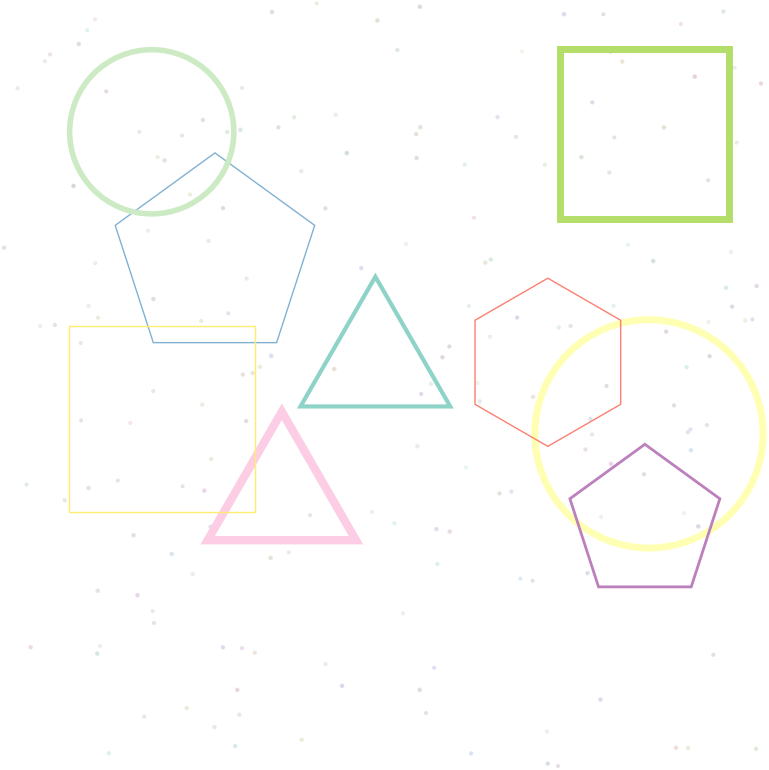[{"shape": "triangle", "thickness": 1.5, "radius": 0.56, "center": [0.487, 0.528]}, {"shape": "circle", "thickness": 2.5, "radius": 0.74, "center": [0.843, 0.437]}, {"shape": "hexagon", "thickness": 0.5, "radius": 0.55, "center": [0.711, 0.53]}, {"shape": "pentagon", "thickness": 0.5, "radius": 0.68, "center": [0.279, 0.665]}, {"shape": "square", "thickness": 2.5, "radius": 0.55, "center": [0.837, 0.826]}, {"shape": "triangle", "thickness": 3, "radius": 0.56, "center": [0.366, 0.354]}, {"shape": "pentagon", "thickness": 1, "radius": 0.51, "center": [0.838, 0.321]}, {"shape": "circle", "thickness": 2, "radius": 0.53, "center": [0.197, 0.829]}, {"shape": "square", "thickness": 0.5, "radius": 0.61, "center": [0.211, 0.455]}]